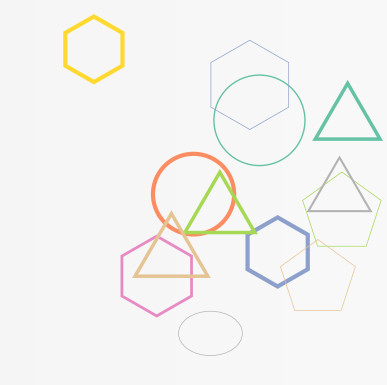[{"shape": "circle", "thickness": 1, "radius": 0.59, "center": [0.67, 0.687]}, {"shape": "triangle", "thickness": 2.5, "radius": 0.48, "center": [0.897, 0.687]}, {"shape": "circle", "thickness": 3, "radius": 0.52, "center": [0.5, 0.496]}, {"shape": "hexagon", "thickness": 3, "radius": 0.45, "center": [0.717, 0.346]}, {"shape": "hexagon", "thickness": 0.5, "radius": 0.58, "center": [0.645, 0.78]}, {"shape": "hexagon", "thickness": 2, "radius": 0.52, "center": [0.404, 0.283]}, {"shape": "pentagon", "thickness": 0.5, "radius": 0.53, "center": [0.882, 0.447]}, {"shape": "triangle", "thickness": 2.5, "radius": 0.52, "center": [0.567, 0.448]}, {"shape": "hexagon", "thickness": 3, "radius": 0.43, "center": [0.242, 0.872]}, {"shape": "triangle", "thickness": 2.5, "radius": 0.54, "center": [0.442, 0.337]}, {"shape": "pentagon", "thickness": 0.5, "radius": 0.51, "center": [0.82, 0.276]}, {"shape": "oval", "thickness": 0.5, "radius": 0.41, "center": [0.543, 0.134]}, {"shape": "triangle", "thickness": 1.5, "radius": 0.46, "center": [0.876, 0.498]}]